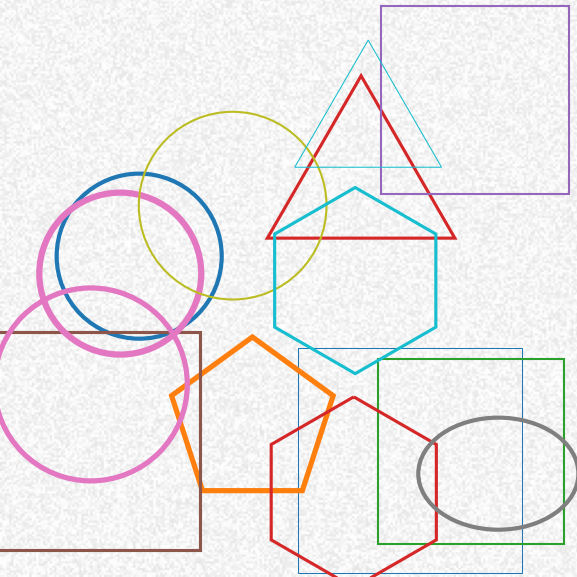[{"shape": "square", "thickness": 0.5, "radius": 0.97, "center": [0.71, 0.202]}, {"shape": "circle", "thickness": 2, "radius": 0.71, "center": [0.241, 0.556]}, {"shape": "pentagon", "thickness": 2.5, "radius": 0.74, "center": [0.437, 0.269]}, {"shape": "square", "thickness": 1, "radius": 0.8, "center": [0.816, 0.217]}, {"shape": "triangle", "thickness": 1.5, "radius": 0.94, "center": [0.625, 0.68]}, {"shape": "hexagon", "thickness": 1.5, "radius": 0.83, "center": [0.613, 0.147]}, {"shape": "square", "thickness": 1, "radius": 0.82, "center": [0.823, 0.826]}, {"shape": "square", "thickness": 1.5, "radius": 0.94, "center": [0.157, 0.236]}, {"shape": "circle", "thickness": 3, "radius": 0.7, "center": [0.208, 0.525]}, {"shape": "circle", "thickness": 2.5, "radius": 0.84, "center": [0.157, 0.333]}, {"shape": "oval", "thickness": 2, "radius": 0.69, "center": [0.863, 0.179]}, {"shape": "circle", "thickness": 1, "radius": 0.81, "center": [0.403, 0.643]}, {"shape": "triangle", "thickness": 0.5, "radius": 0.73, "center": [0.637, 0.783]}, {"shape": "hexagon", "thickness": 1.5, "radius": 0.81, "center": [0.615, 0.513]}]